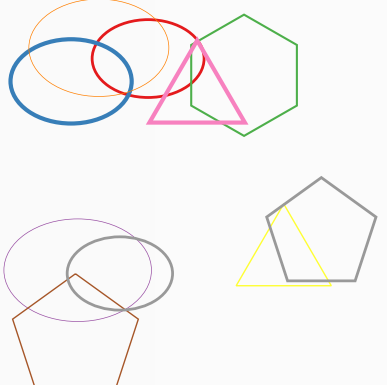[{"shape": "oval", "thickness": 2, "radius": 0.72, "center": [0.382, 0.848]}, {"shape": "oval", "thickness": 3, "radius": 0.78, "center": [0.183, 0.789]}, {"shape": "hexagon", "thickness": 1.5, "radius": 0.79, "center": [0.63, 0.804]}, {"shape": "oval", "thickness": 0.5, "radius": 0.95, "center": [0.2, 0.298]}, {"shape": "oval", "thickness": 0.5, "radius": 0.9, "center": [0.255, 0.876]}, {"shape": "triangle", "thickness": 1, "radius": 0.71, "center": [0.732, 0.329]}, {"shape": "pentagon", "thickness": 1, "radius": 0.85, "center": [0.195, 0.118]}, {"shape": "triangle", "thickness": 3, "radius": 0.71, "center": [0.509, 0.753]}, {"shape": "oval", "thickness": 2, "radius": 0.68, "center": [0.309, 0.29]}, {"shape": "pentagon", "thickness": 2, "radius": 0.74, "center": [0.829, 0.39]}]